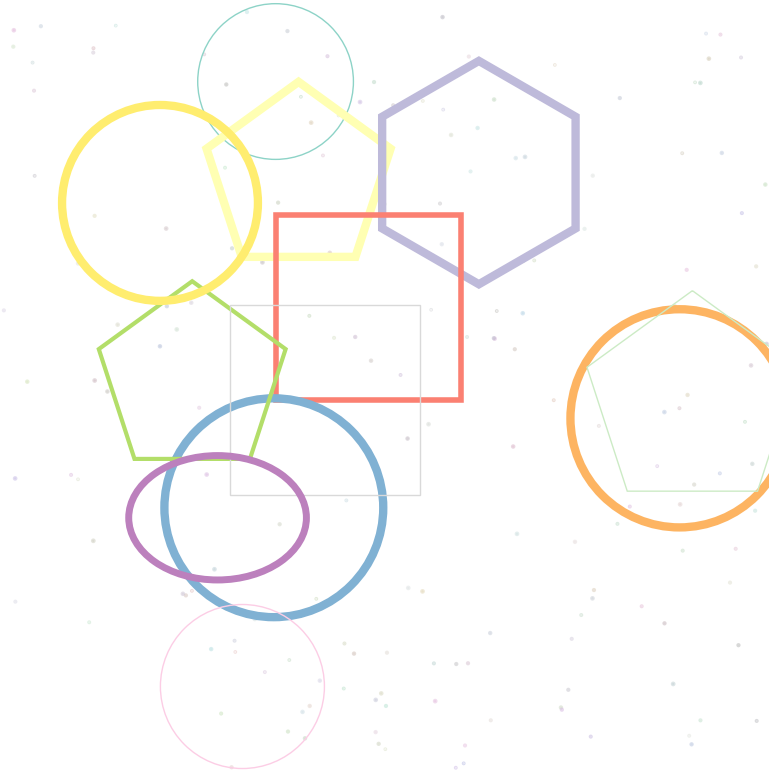[{"shape": "circle", "thickness": 0.5, "radius": 0.51, "center": [0.358, 0.894]}, {"shape": "pentagon", "thickness": 3, "radius": 0.63, "center": [0.388, 0.768]}, {"shape": "hexagon", "thickness": 3, "radius": 0.73, "center": [0.622, 0.776]}, {"shape": "square", "thickness": 2, "radius": 0.6, "center": [0.479, 0.601]}, {"shape": "circle", "thickness": 3, "radius": 0.71, "center": [0.356, 0.341]}, {"shape": "circle", "thickness": 3, "radius": 0.71, "center": [0.883, 0.457]}, {"shape": "pentagon", "thickness": 1.5, "radius": 0.64, "center": [0.25, 0.507]}, {"shape": "circle", "thickness": 0.5, "radius": 0.53, "center": [0.315, 0.108]}, {"shape": "square", "thickness": 0.5, "radius": 0.62, "center": [0.422, 0.481]}, {"shape": "oval", "thickness": 2.5, "radius": 0.58, "center": [0.283, 0.328]}, {"shape": "pentagon", "thickness": 0.5, "radius": 0.72, "center": [0.899, 0.479]}, {"shape": "circle", "thickness": 3, "radius": 0.64, "center": [0.208, 0.736]}]